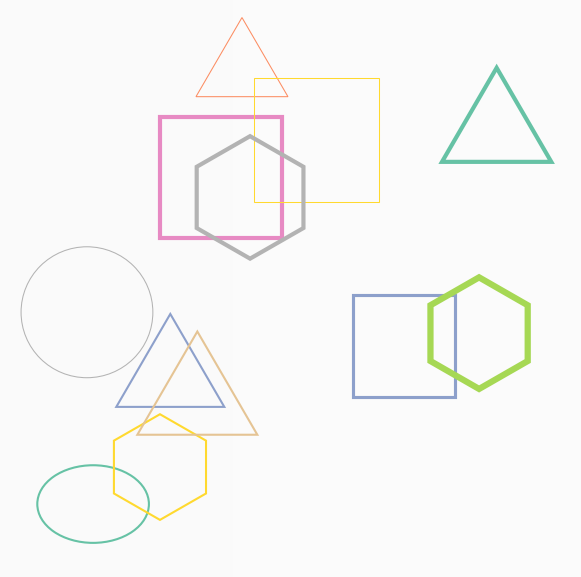[{"shape": "oval", "thickness": 1, "radius": 0.48, "center": [0.16, 0.126]}, {"shape": "triangle", "thickness": 2, "radius": 0.54, "center": [0.854, 0.773]}, {"shape": "triangle", "thickness": 0.5, "radius": 0.46, "center": [0.416, 0.877]}, {"shape": "triangle", "thickness": 1, "radius": 0.54, "center": [0.293, 0.348]}, {"shape": "square", "thickness": 1.5, "radius": 0.44, "center": [0.695, 0.399]}, {"shape": "square", "thickness": 2, "radius": 0.53, "center": [0.381, 0.692]}, {"shape": "hexagon", "thickness": 3, "radius": 0.48, "center": [0.824, 0.422]}, {"shape": "square", "thickness": 0.5, "radius": 0.54, "center": [0.544, 0.757]}, {"shape": "hexagon", "thickness": 1, "radius": 0.46, "center": [0.275, 0.19]}, {"shape": "triangle", "thickness": 1, "radius": 0.6, "center": [0.34, 0.306]}, {"shape": "hexagon", "thickness": 2, "radius": 0.53, "center": [0.43, 0.657]}, {"shape": "circle", "thickness": 0.5, "radius": 0.57, "center": [0.15, 0.458]}]